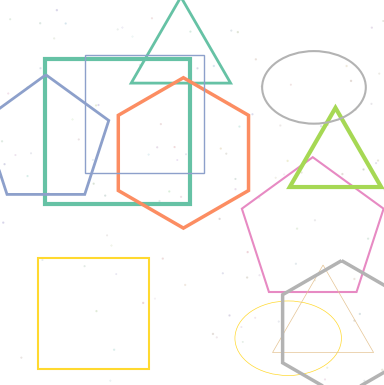[{"shape": "square", "thickness": 3, "radius": 0.94, "center": [0.305, 0.659]}, {"shape": "triangle", "thickness": 2, "radius": 0.75, "center": [0.47, 0.859]}, {"shape": "hexagon", "thickness": 2.5, "radius": 0.98, "center": [0.476, 0.603]}, {"shape": "pentagon", "thickness": 2, "radius": 0.86, "center": [0.119, 0.634]}, {"shape": "square", "thickness": 1, "radius": 0.77, "center": [0.375, 0.703]}, {"shape": "pentagon", "thickness": 1.5, "radius": 0.97, "center": [0.812, 0.398]}, {"shape": "triangle", "thickness": 3, "radius": 0.69, "center": [0.871, 0.583]}, {"shape": "oval", "thickness": 0.5, "radius": 0.69, "center": [0.749, 0.121]}, {"shape": "square", "thickness": 1.5, "radius": 0.72, "center": [0.244, 0.186]}, {"shape": "triangle", "thickness": 0.5, "radius": 0.76, "center": [0.839, 0.16]}, {"shape": "hexagon", "thickness": 2.5, "radius": 0.88, "center": [0.887, 0.146]}, {"shape": "oval", "thickness": 1.5, "radius": 0.67, "center": [0.815, 0.773]}]